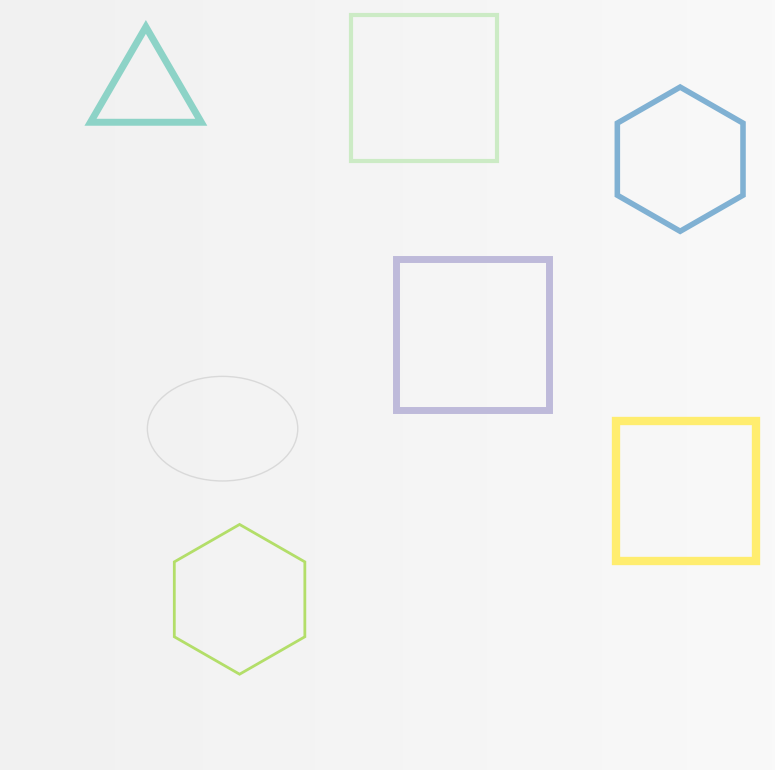[{"shape": "triangle", "thickness": 2.5, "radius": 0.41, "center": [0.188, 0.882]}, {"shape": "square", "thickness": 2.5, "radius": 0.49, "center": [0.61, 0.566]}, {"shape": "hexagon", "thickness": 2, "radius": 0.47, "center": [0.878, 0.793]}, {"shape": "hexagon", "thickness": 1, "radius": 0.49, "center": [0.309, 0.222]}, {"shape": "oval", "thickness": 0.5, "radius": 0.49, "center": [0.287, 0.443]}, {"shape": "square", "thickness": 1.5, "radius": 0.47, "center": [0.547, 0.886]}, {"shape": "square", "thickness": 3, "radius": 0.45, "center": [0.886, 0.363]}]